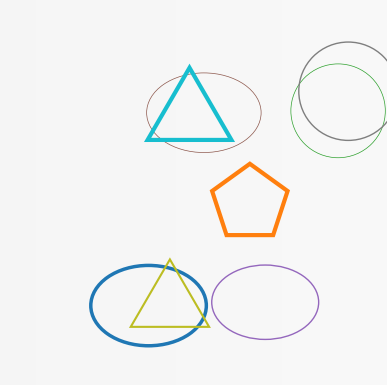[{"shape": "oval", "thickness": 2.5, "radius": 0.75, "center": [0.383, 0.206]}, {"shape": "pentagon", "thickness": 3, "radius": 0.51, "center": [0.645, 0.472]}, {"shape": "circle", "thickness": 0.5, "radius": 0.61, "center": [0.872, 0.712]}, {"shape": "oval", "thickness": 1, "radius": 0.69, "center": [0.684, 0.215]}, {"shape": "oval", "thickness": 0.5, "radius": 0.74, "center": [0.526, 0.707]}, {"shape": "circle", "thickness": 1, "radius": 0.64, "center": [0.899, 0.763]}, {"shape": "triangle", "thickness": 1.5, "radius": 0.58, "center": [0.438, 0.209]}, {"shape": "triangle", "thickness": 3, "radius": 0.62, "center": [0.489, 0.699]}]